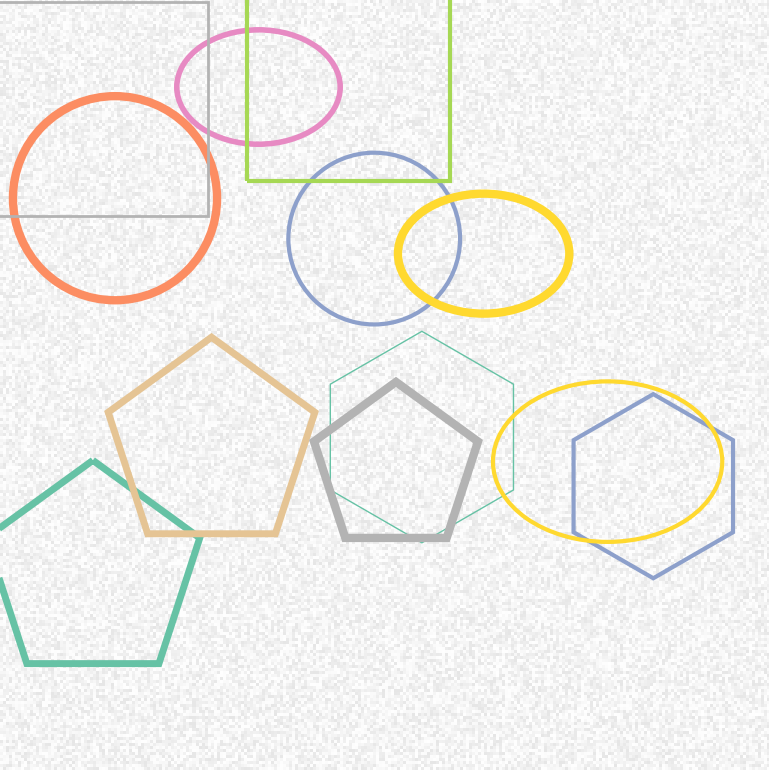[{"shape": "pentagon", "thickness": 2.5, "radius": 0.73, "center": [0.121, 0.256]}, {"shape": "hexagon", "thickness": 0.5, "radius": 0.69, "center": [0.548, 0.432]}, {"shape": "circle", "thickness": 3, "radius": 0.66, "center": [0.149, 0.743]}, {"shape": "hexagon", "thickness": 1.5, "radius": 0.6, "center": [0.848, 0.369]}, {"shape": "circle", "thickness": 1.5, "radius": 0.56, "center": [0.486, 0.69]}, {"shape": "oval", "thickness": 2, "radius": 0.53, "center": [0.336, 0.887]}, {"shape": "square", "thickness": 1.5, "radius": 0.66, "center": [0.453, 0.896]}, {"shape": "oval", "thickness": 1.5, "radius": 0.74, "center": [0.789, 0.4]}, {"shape": "oval", "thickness": 3, "radius": 0.56, "center": [0.628, 0.671]}, {"shape": "pentagon", "thickness": 2.5, "radius": 0.71, "center": [0.275, 0.421]}, {"shape": "pentagon", "thickness": 3, "radius": 0.56, "center": [0.514, 0.392]}, {"shape": "square", "thickness": 1, "radius": 0.69, "center": [0.132, 0.859]}]